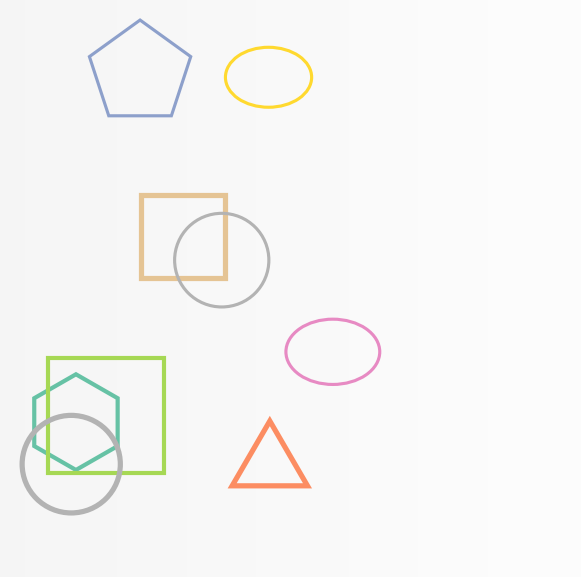[{"shape": "hexagon", "thickness": 2, "radius": 0.41, "center": [0.131, 0.268]}, {"shape": "triangle", "thickness": 2.5, "radius": 0.37, "center": [0.464, 0.195]}, {"shape": "pentagon", "thickness": 1.5, "radius": 0.46, "center": [0.241, 0.873]}, {"shape": "oval", "thickness": 1.5, "radius": 0.4, "center": [0.573, 0.39]}, {"shape": "square", "thickness": 2, "radius": 0.5, "center": [0.182, 0.279]}, {"shape": "oval", "thickness": 1.5, "radius": 0.37, "center": [0.462, 0.865]}, {"shape": "square", "thickness": 2.5, "radius": 0.36, "center": [0.315, 0.589]}, {"shape": "circle", "thickness": 2.5, "radius": 0.42, "center": [0.123, 0.195]}, {"shape": "circle", "thickness": 1.5, "radius": 0.41, "center": [0.381, 0.549]}]